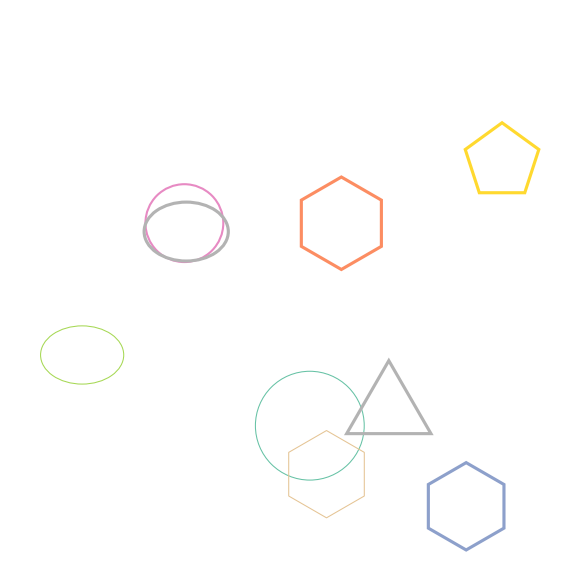[{"shape": "circle", "thickness": 0.5, "radius": 0.47, "center": [0.536, 0.262]}, {"shape": "hexagon", "thickness": 1.5, "radius": 0.4, "center": [0.591, 0.613]}, {"shape": "hexagon", "thickness": 1.5, "radius": 0.38, "center": [0.807, 0.122]}, {"shape": "circle", "thickness": 1, "radius": 0.34, "center": [0.319, 0.613]}, {"shape": "oval", "thickness": 0.5, "radius": 0.36, "center": [0.142, 0.384]}, {"shape": "pentagon", "thickness": 1.5, "radius": 0.33, "center": [0.869, 0.72]}, {"shape": "hexagon", "thickness": 0.5, "radius": 0.38, "center": [0.565, 0.178]}, {"shape": "triangle", "thickness": 1.5, "radius": 0.42, "center": [0.673, 0.29]}, {"shape": "oval", "thickness": 1.5, "radius": 0.36, "center": [0.322, 0.598]}]